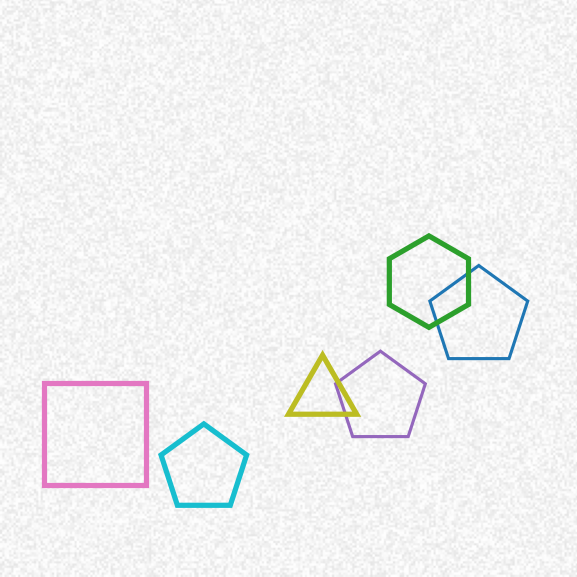[{"shape": "pentagon", "thickness": 1.5, "radius": 0.45, "center": [0.829, 0.45]}, {"shape": "hexagon", "thickness": 2.5, "radius": 0.4, "center": [0.743, 0.511]}, {"shape": "pentagon", "thickness": 1.5, "radius": 0.41, "center": [0.659, 0.309]}, {"shape": "square", "thickness": 2.5, "radius": 0.44, "center": [0.164, 0.248]}, {"shape": "triangle", "thickness": 2.5, "radius": 0.34, "center": [0.559, 0.316]}, {"shape": "pentagon", "thickness": 2.5, "radius": 0.39, "center": [0.353, 0.187]}]